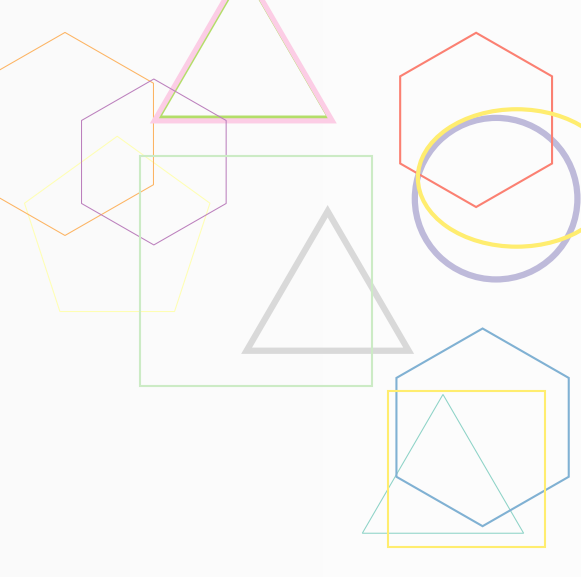[{"shape": "triangle", "thickness": 0.5, "radius": 0.8, "center": [0.762, 0.156]}, {"shape": "pentagon", "thickness": 0.5, "radius": 0.84, "center": [0.202, 0.595]}, {"shape": "circle", "thickness": 3, "radius": 0.7, "center": [0.854, 0.655]}, {"shape": "hexagon", "thickness": 1, "radius": 0.75, "center": [0.819, 0.792]}, {"shape": "hexagon", "thickness": 1, "radius": 0.86, "center": [0.83, 0.259]}, {"shape": "hexagon", "thickness": 0.5, "radius": 0.88, "center": [0.112, 0.767]}, {"shape": "triangle", "thickness": 2, "radius": 0.85, "center": [0.42, 0.88]}, {"shape": "triangle", "thickness": 2.5, "radius": 0.88, "center": [0.419, 0.878]}, {"shape": "triangle", "thickness": 3, "radius": 0.81, "center": [0.564, 0.472]}, {"shape": "hexagon", "thickness": 0.5, "radius": 0.72, "center": [0.265, 0.719]}, {"shape": "square", "thickness": 1, "radius": 1.0, "center": [0.441, 0.53]}, {"shape": "square", "thickness": 1, "radius": 0.67, "center": [0.802, 0.187]}, {"shape": "oval", "thickness": 2, "radius": 0.85, "center": [0.889, 0.691]}]